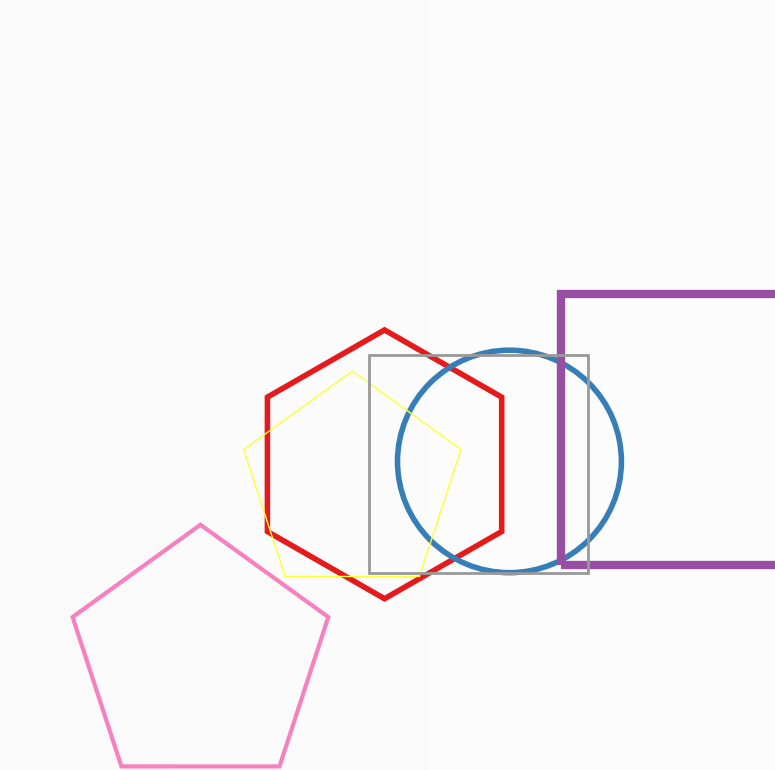[{"shape": "hexagon", "thickness": 2, "radius": 0.87, "center": [0.496, 0.397]}, {"shape": "circle", "thickness": 2, "radius": 0.72, "center": [0.657, 0.401]}, {"shape": "square", "thickness": 3, "radius": 0.88, "center": [0.899, 0.442]}, {"shape": "pentagon", "thickness": 0.5, "radius": 0.74, "center": [0.455, 0.371]}, {"shape": "pentagon", "thickness": 1.5, "radius": 0.87, "center": [0.259, 0.145]}, {"shape": "square", "thickness": 1, "radius": 0.71, "center": [0.618, 0.397]}]